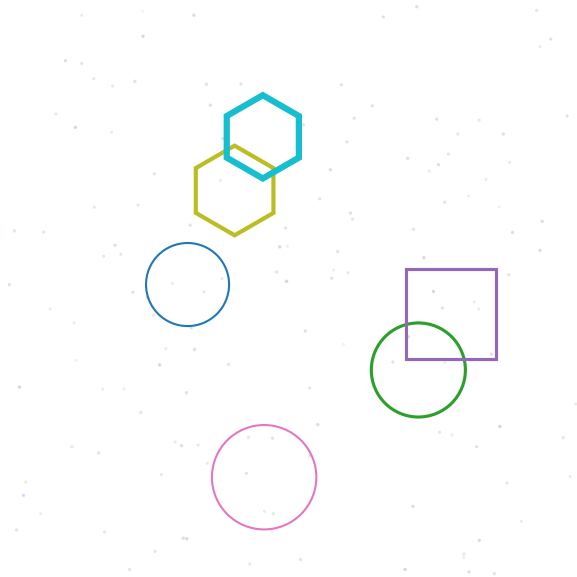[{"shape": "circle", "thickness": 1, "radius": 0.36, "center": [0.325, 0.506]}, {"shape": "circle", "thickness": 1.5, "radius": 0.41, "center": [0.724, 0.358]}, {"shape": "square", "thickness": 1.5, "radius": 0.39, "center": [0.781, 0.456]}, {"shape": "circle", "thickness": 1, "radius": 0.45, "center": [0.457, 0.173]}, {"shape": "hexagon", "thickness": 2, "radius": 0.39, "center": [0.406, 0.669]}, {"shape": "hexagon", "thickness": 3, "radius": 0.36, "center": [0.455, 0.762]}]